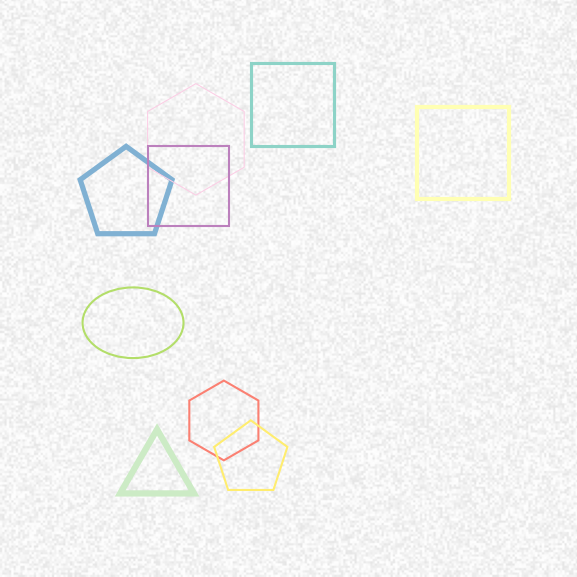[{"shape": "square", "thickness": 1.5, "radius": 0.36, "center": [0.507, 0.819]}, {"shape": "square", "thickness": 2, "radius": 0.4, "center": [0.801, 0.734]}, {"shape": "hexagon", "thickness": 1, "radius": 0.35, "center": [0.388, 0.271]}, {"shape": "pentagon", "thickness": 2.5, "radius": 0.42, "center": [0.218, 0.662]}, {"shape": "oval", "thickness": 1, "radius": 0.44, "center": [0.23, 0.44]}, {"shape": "hexagon", "thickness": 0.5, "radius": 0.48, "center": [0.339, 0.758]}, {"shape": "square", "thickness": 1, "radius": 0.35, "center": [0.326, 0.677]}, {"shape": "triangle", "thickness": 3, "radius": 0.37, "center": [0.272, 0.182]}, {"shape": "pentagon", "thickness": 1, "radius": 0.33, "center": [0.434, 0.205]}]